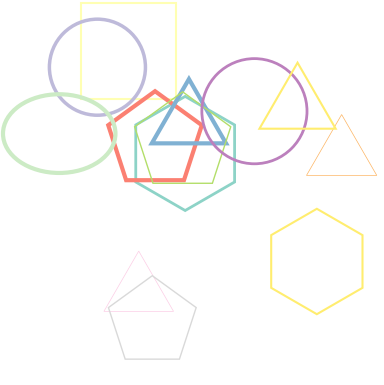[{"shape": "hexagon", "thickness": 2, "radius": 0.74, "center": [0.481, 0.601]}, {"shape": "square", "thickness": 1.5, "radius": 0.62, "center": [0.334, 0.867]}, {"shape": "circle", "thickness": 2.5, "radius": 0.62, "center": [0.253, 0.825]}, {"shape": "pentagon", "thickness": 3, "radius": 0.64, "center": [0.403, 0.635]}, {"shape": "triangle", "thickness": 3, "radius": 0.56, "center": [0.491, 0.683]}, {"shape": "triangle", "thickness": 0.5, "radius": 0.53, "center": [0.887, 0.597]}, {"shape": "pentagon", "thickness": 1, "radius": 0.66, "center": [0.475, 0.63]}, {"shape": "triangle", "thickness": 0.5, "radius": 0.52, "center": [0.36, 0.243]}, {"shape": "pentagon", "thickness": 1, "radius": 0.6, "center": [0.396, 0.164]}, {"shape": "circle", "thickness": 2, "radius": 0.68, "center": [0.661, 0.711]}, {"shape": "oval", "thickness": 3, "radius": 0.73, "center": [0.154, 0.653]}, {"shape": "hexagon", "thickness": 1.5, "radius": 0.68, "center": [0.823, 0.321]}, {"shape": "triangle", "thickness": 1.5, "radius": 0.57, "center": [0.773, 0.723]}]